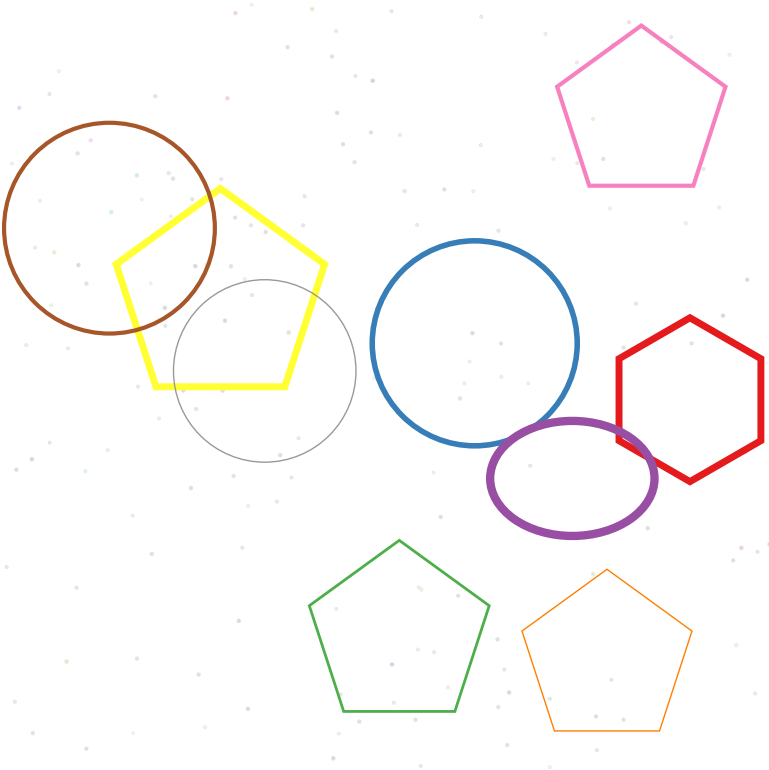[{"shape": "hexagon", "thickness": 2.5, "radius": 0.53, "center": [0.896, 0.481]}, {"shape": "circle", "thickness": 2, "radius": 0.67, "center": [0.617, 0.554]}, {"shape": "pentagon", "thickness": 1, "radius": 0.61, "center": [0.519, 0.175]}, {"shape": "oval", "thickness": 3, "radius": 0.53, "center": [0.743, 0.379]}, {"shape": "pentagon", "thickness": 0.5, "radius": 0.58, "center": [0.788, 0.145]}, {"shape": "pentagon", "thickness": 2.5, "radius": 0.71, "center": [0.286, 0.613]}, {"shape": "circle", "thickness": 1.5, "radius": 0.68, "center": [0.142, 0.704]}, {"shape": "pentagon", "thickness": 1.5, "radius": 0.57, "center": [0.833, 0.852]}, {"shape": "circle", "thickness": 0.5, "radius": 0.59, "center": [0.344, 0.518]}]